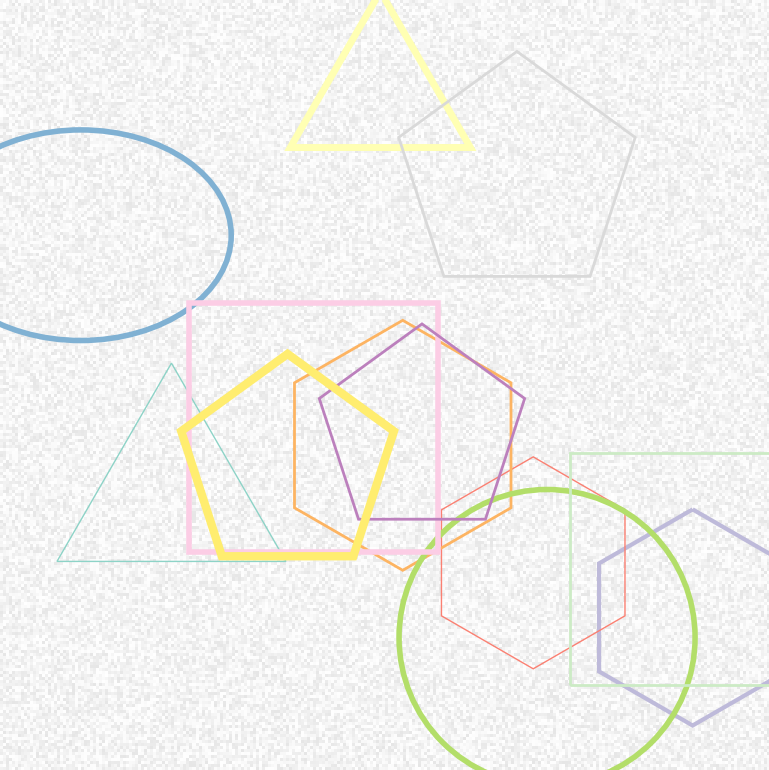[{"shape": "triangle", "thickness": 0.5, "radius": 0.86, "center": [0.223, 0.357]}, {"shape": "triangle", "thickness": 2.5, "radius": 0.68, "center": [0.494, 0.876]}, {"shape": "hexagon", "thickness": 1.5, "radius": 0.7, "center": [0.9, 0.198]}, {"shape": "hexagon", "thickness": 0.5, "radius": 0.69, "center": [0.692, 0.269]}, {"shape": "oval", "thickness": 2, "radius": 0.98, "center": [0.105, 0.695]}, {"shape": "hexagon", "thickness": 1, "radius": 0.81, "center": [0.523, 0.422]}, {"shape": "circle", "thickness": 2, "radius": 0.96, "center": [0.71, 0.172]}, {"shape": "square", "thickness": 2, "radius": 0.81, "center": [0.407, 0.445]}, {"shape": "pentagon", "thickness": 1, "radius": 0.81, "center": [0.671, 0.772]}, {"shape": "pentagon", "thickness": 1, "radius": 0.7, "center": [0.548, 0.439]}, {"shape": "square", "thickness": 1, "radius": 0.76, "center": [0.891, 0.261]}, {"shape": "pentagon", "thickness": 3, "radius": 0.73, "center": [0.373, 0.395]}]